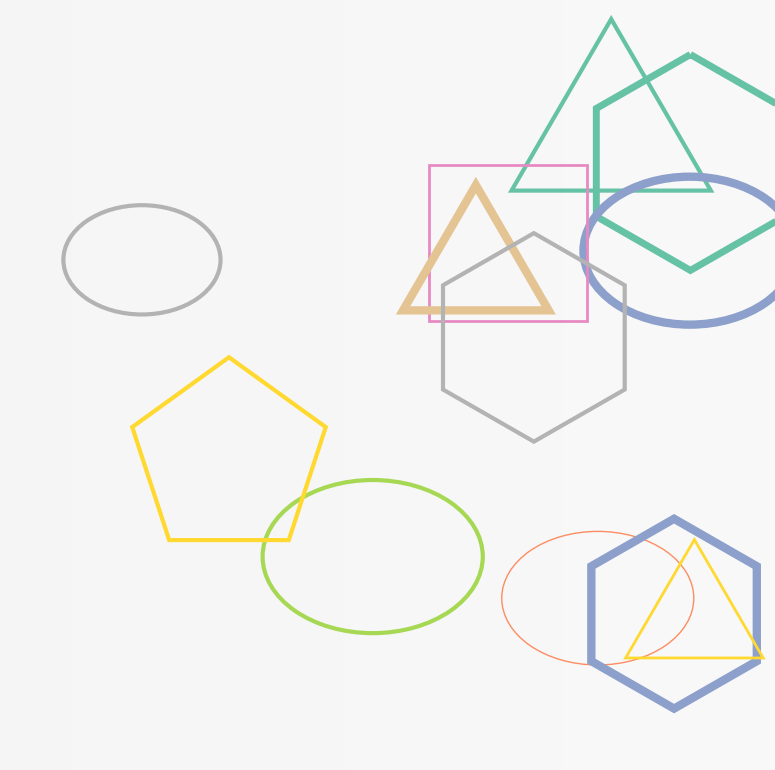[{"shape": "hexagon", "thickness": 2.5, "radius": 0.7, "center": [0.891, 0.789]}, {"shape": "triangle", "thickness": 1.5, "radius": 0.74, "center": [0.789, 0.827]}, {"shape": "oval", "thickness": 0.5, "radius": 0.62, "center": [0.771, 0.223]}, {"shape": "oval", "thickness": 3, "radius": 0.69, "center": [0.89, 0.674]}, {"shape": "hexagon", "thickness": 3, "radius": 0.62, "center": [0.87, 0.203]}, {"shape": "square", "thickness": 1, "radius": 0.51, "center": [0.656, 0.684]}, {"shape": "oval", "thickness": 1.5, "radius": 0.71, "center": [0.481, 0.277]}, {"shape": "pentagon", "thickness": 1.5, "radius": 0.66, "center": [0.295, 0.405]}, {"shape": "triangle", "thickness": 1, "radius": 0.51, "center": [0.896, 0.197]}, {"shape": "triangle", "thickness": 3, "radius": 0.54, "center": [0.614, 0.651]}, {"shape": "oval", "thickness": 1.5, "radius": 0.51, "center": [0.183, 0.663]}, {"shape": "hexagon", "thickness": 1.5, "radius": 0.68, "center": [0.689, 0.562]}]